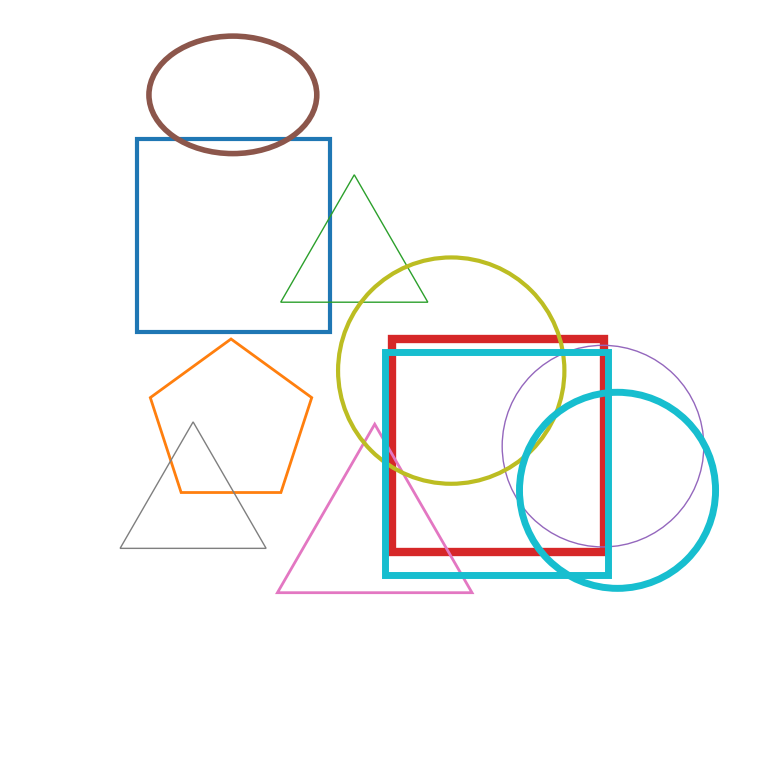[{"shape": "square", "thickness": 1.5, "radius": 0.63, "center": [0.303, 0.695]}, {"shape": "pentagon", "thickness": 1, "radius": 0.55, "center": [0.3, 0.45]}, {"shape": "triangle", "thickness": 0.5, "radius": 0.55, "center": [0.46, 0.663]}, {"shape": "square", "thickness": 3, "radius": 0.69, "center": [0.647, 0.422]}, {"shape": "circle", "thickness": 0.5, "radius": 0.65, "center": [0.783, 0.421]}, {"shape": "oval", "thickness": 2, "radius": 0.54, "center": [0.302, 0.877]}, {"shape": "triangle", "thickness": 1, "radius": 0.73, "center": [0.487, 0.303]}, {"shape": "triangle", "thickness": 0.5, "radius": 0.55, "center": [0.251, 0.343]}, {"shape": "circle", "thickness": 1.5, "radius": 0.73, "center": [0.586, 0.519]}, {"shape": "square", "thickness": 2.5, "radius": 0.72, "center": [0.645, 0.398]}, {"shape": "circle", "thickness": 2.5, "radius": 0.64, "center": [0.802, 0.363]}]